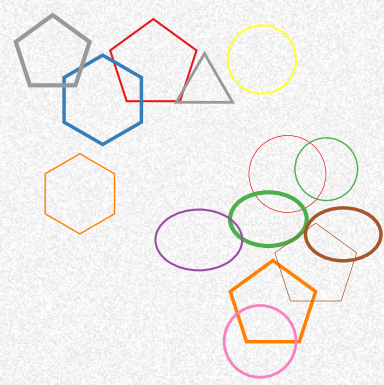[{"shape": "circle", "thickness": 0.5, "radius": 0.5, "center": [0.747, 0.548]}, {"shape": "pentagon", "thickness": 1.5, "radius": 0.59, "center": [0.398, 0.833]}, {"shape": "hexagon", "thickness": 2.5, "radius": 0.58, "center": [0.267, 0.741]}, {"shape": "circle", "thickness": 1, "radius": 0.41, "center": [0.848, 0.561]}, {"shape": "oval", "thickness": 3, "radius": 0.5, "center": [0.697, 0.431]}, {"shape": "oval", "thickness": 1.5, "radius": 0.56, "center": [0.516, 0.377]}, {"shape": "pentagon", "thickness": 2.5, "radius": 0.58, "center": [0.709, 0.207]}, {"shape": "hexagon", "thickness": 1, "radius": 0.52, "center": [0.207, 0.497]}, {"shape": "circle", "thickness": 1.5, "radius": 0.44, "center": [0.68, 0.845]}, {"shape": "oval", "thickness": 2.5, "radius": 0.49, "center": [0.892, 0.391]}, {"shape": "pentagon", "thickness": 0.5, "radius": 0.56, "center": [0.82, 0.309]}, {"shape": "circle", "thickness": 2, "radius": 0.47, "center": [0.676, 0.113]}, {"shape": "triangle", "thickness": 2, "radius": 0.42, "center": [0.531, 0.776]}, {"shape": "pentagon", "thickness": 3, "radius": 0.5, "center": [0.137, 0.86]}]